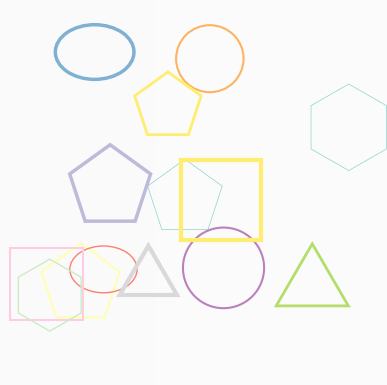[{"shape": "pentagon", "thickness": 0.5, "radius": 0.51, "center": [0.477, 0.485]}, {"shape": "hexagon", "thickness": 0.5, "radius": 0.56, "center": [0.9, 0.669]}, {"shape": "pentagon", "thickness": 1.5, "radius": 0.53, "center": [0.208, 0.262]}, {"shape": "pentagon", "thickness": 2.5, "radius": 0.55, "center": [0.284, 0.514]}, {"shape": "oval", "thickness": 1, "radius": 0.43, "center": [0.267, 0.3]}, {"shape": "oval", "thickness": 2.5, "radius": 0.51, "center": [0.244, 0.865]}, {"shape": "circle", "thickness": 1.5, "radius": 0.44, "center": [0.542, 0.848]}, {"shape": "triangle", "thickness": 2, "radius": 0.54, "center": [0.806, 0.259]}, {"shape": "square", "thickness": 1.5, "radius": 0.47, "center": [0.119, 0.263]}, {"shape": "triangle", "thickness": 3, "radius": 0.43, "center": [0.383, 0.276]}, {"shape": "circle", "thickness": 1.5, "radius": 0.52, "center": [0.577, 0.304]}, {"shape": "hexagon", "thickness": 1, "radius": 0.47, "center": [0.128, 0.233]}, {"shape": "square", "thickness": 3, "radius": 0.52, "center": [0.571, 0.481]}, {"shape": "pentagon", "thickness": 2, "radius": 0.45, "center": [0.433, 0.723]}]